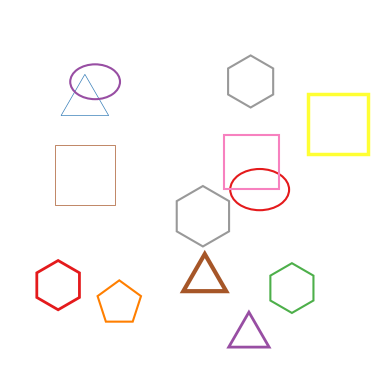[{"shape": "oval", "thickness": 1.5, "radius": 0.38, "center": [0.674, 0.508]}, {"shape": "hexagon", "thickness": 2, "radius": 0.32, "center": [0.151, 0.259]}, {"shape": "triangle", "thickness": 0.5, "radius": 0.36, "center": [0.22, 0.736]}, {"shape": "hexagon", "thickness": 1.5, "radius": 0.32, "center": [0.758, 0.252]}, {"shape": "triangle", "thickness": 2, "radius": 0.3, "center": [0.647, 0.129]}, {"shape": "oval", "thickness": 1.5, "radius": 0.32, "center": [0.247, 0.788]}, {"shape": "pentagon", "thickness": 1.5, "radius": 0.3, "center": [0.31, 0.213]}, {"shape": "square", "thickness": 2.5, "radius": 0.39, "center": [0.878, 0.678]}, {"shape": "triangle", "thickness": 3, "radius": 0.32, "center": [0.532, 0.276]}, {"shape": "square", "thickness": 0.5, "radius": 0.39, "center": [0.22, 0.545]}, {"shape": "square", "thickness": 1.5, "radius": 0.35, "center": [0.653, 0.579]}, {"shape": "hexagon", "thickness": 1.5, "radius": 0.34, "center": [0.651, 0.788]}, {"shape": "hexagon", "thickness": 1.5, "radius": 0.39, "center": [0.527, 0.438]}]